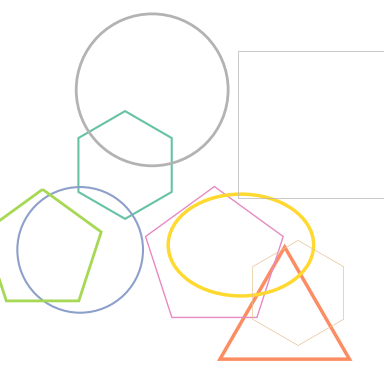[{"shape": "hexagon", "thickness": 1.5, "radius": 0.7, "center": [0.325, 0.571]}, {"shape": "triangle", "thickness": 2.5, "radius": 0.97, "center": [0.739, 0.164]}, {"shape": "circle", "thickness": 1.5, "radius": 0.82, "center": [0.208, 0.351]}, {"shape": "pentagon", "thickness": 1, "radius": 0.94, "center": [0.557, 0.328]}, {"shape": "pentagon", "thickness": 2, "radius": 0.8, "center": [0.111, 0.348]}, {"shape": "oval", "thickness": 2.5, "radius": 0.94, "center": [0.626, 0.364]}, {"shape": "hexagon", "thickness": 0.5, "radius": 0.68, "center": [0.774, 0.239]}, {"shape": "square", "thickness": 0.5, "radius": 0.95, "center": [0.81, 0.676]}, {"shape": "circle", "thickness": 2, "radius": 0.99, "center": [0.395, 0.767]}]